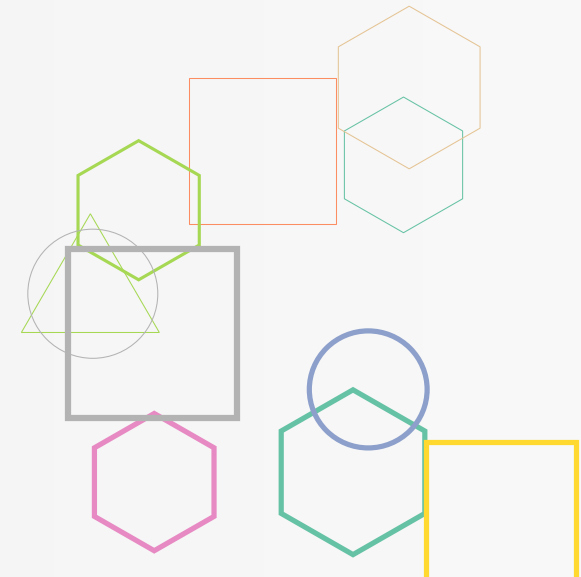[{"shape": "hexagon", "thickness": 0.5, "radius": 0.59, "center": [0.694, 0.714]}, {"shape": "hexagon", "thickness": 2.5, "radius": 0.71, "center": [0.607, 0.181]}, {"shape": "square", "thickness": 0.5, "radius": 0.63, "center": [0.452, 0.738]}, {"shape": "circle", "thickness": 2.5, "radius": 0.51, "center": [0.634, 0.325]}, {"shape": "hexagon", "thickness": 2.5, "radius": 0.59, "center": [0.265, 0.164]}, {"shape": "hexagon", "thickness": 1.5, "radius": 0.6, "center": [0.239, 0.635]}, {"shape": "triangle", "thickness": 0.5, "radius": 0.69, "center": [0.155, 0.492]}, {"shape": "square", "thickness": 2.5, "radius": 0.65, "center": [0.862, 0.105]}, {"shape": "hexagon", "thickness": 0.5, "radius": 0.7, "center": [0.704, 0.848]}, {"shape": "circle", "thickness": 0.5, "radius": 0.56, "center": [0.16, 0.49]}, {"shape": "square", "thickness": 3, "radius": 0.73, "center": [0.263, 0.421]}]